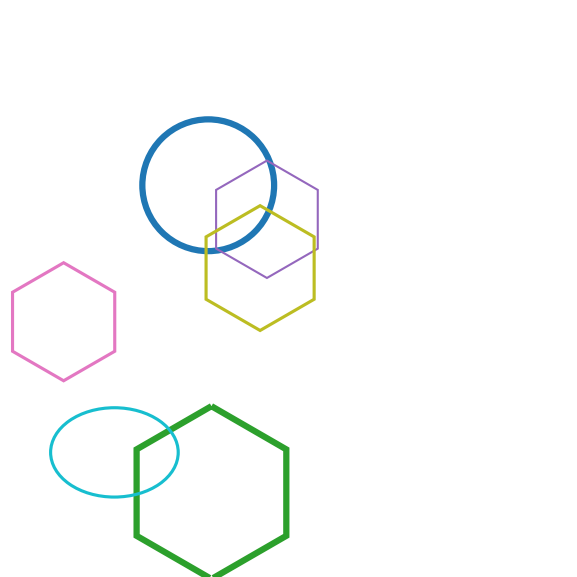[{"shape": "circle", "thickness": 3, "radius": 0.57, "center": [0.361, 0.678]}, {"shape": "hexagon", "thickness": 3, "radius": 0.75, "center": [0.366, 0.146]}, {"shape": "hexagon", "thickness": 1, "radius": 0.51, "center": [0.462, 0.619]}, {"shape": "hexagon", "thickness": 1.5, "radius": 0.51, "center": [0.11, 0.442]}, {"shape": "hexagon", "thickness": 1.5, "radius": 0.54, "center": [0.45, 0.535]}, {"shape": "oval", "thickness": 1.5, "radius": 0.55, "center": [0.198, 0.216]}]